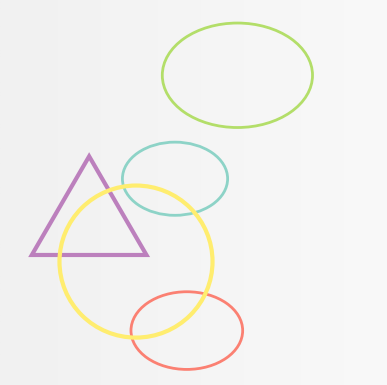[{"shape": "oval", "thickness": 2, "radius": 0.68, "center": [0.452, 0.536]}, {"shape": "oval", "thickness": 2, "radius": 0.72, "center": [0.482, 0.141]}, {"shape": "oval", "thickness": 2, "radius": 0.97, "center": [0.613, 0.804]}, {"shape": "triangle", "thickness": 3, "radius": 0.85, "center": [0.23, 0.423]}, {"shape": "circle", "thickness": 3, "radius": 0.99, "center": [0.351, 0.321]}]